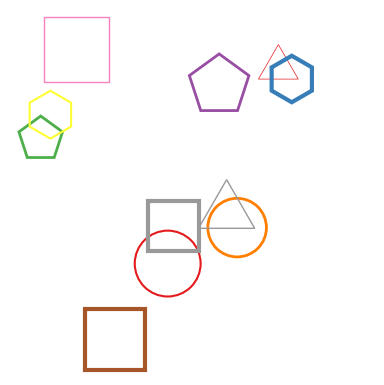[{"shape": "circle", "thickness": 1.5, "radius": 0.43, "center": [0.436, 0.315]}, {"shape": "triangle", "thickness": 0.5, "radius": 0.3, "center": [0.723, 0.824]}, {"shape": "hexagon", "thickness": 3, "radius": 0.3, "center": [0.758, 0.795]}, {"shape": "pentagon", "thickness": 2, "radius": 0.3, "center": [0.106, 0.639]}, {"shape": "pentagon", "thickness": 2, "radius": 0.41, "center": [0.569, 0.779]}, {"shape": "circle", "thickness": 2, "radius": 0.38, "center": [0.616, 0.409]}, {"shape": "hexagon", "thickness": 1.5, "radius": 0.31, "center": [0.131, 0.702]}, {"shape": "square", "thickness": 3, "radius": 0.39, "center": [0.299, 0.118]}, {"shape": "square", "thickness": 1, "radius": 0.42, "center": [0.199, 0.871]}, {"shape": "square", "thickness": 3, "radius": 0.33, "center": [0.451, 0.412]}, {"shape": "triangle", "thickness": 1, "radius": 0.42, "center": [0.589, 0.449]}]